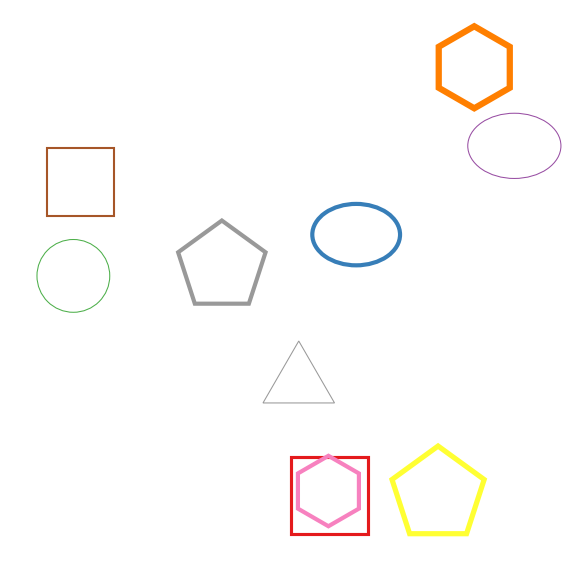[{"shape": "square", "thickness": 1.5, "radius": 0.33, "center": [0.57, 0.141]}, {"shape": "oval", "thickness": 2, "radius": 0.38, "center": [0.617, 0.593]}, {"shape": "circle", "thickness": 0.5, "radius": 0.32, "center": [0.127, 0.521]}, {"shape": "oval", "thickness": 0.5, "radius": 0.4, "center": [0.891, 0.747]}, {"shape": "hexagon", "thickness": 3, "radius": 0.36, "center": [0.821, 0.883]}, {"shape": "pentagon", "thickness": 2.5, "radius": 0.42, "center": [0.759, 0.143]}, {"shape": "square", "thickness": 1, "radius": 0.29, "center": [0.14, 0.684]}, {"shape": "hexagon", "thickness": 2, "radius": 0.3, "center": [0.569, 0.149]}, {"shape": "pentagon", "thickness": 2, "radius": 0.4, "center": [0.384, 0.538]}, {"shape": "triangle", "thickness": 0.5, "radius": 0.36, "center": [0.517, 0.337]}]